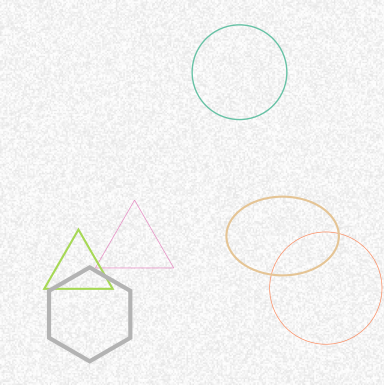[{"shape": "circle", "thickness": 1, "radius": 0.61, "center": [0.622, 0.812]}, {"shape": "circle", "thickness": 0.5, "radius": 0.73, "center": [0.846, 0.252]}, {"shape": "triangle", "thickness": 0.5, "radius": 0.59, "center": [0.35, 0.363]}, {"shape": "triangle", "thickness": 1.5, "radius": 0.51, "center": [0.204, 0.301]}, {"shape": "oval", "thickness": 1.5, "radius": 0.73, "center": [0.734, 0.387]}, {"shape": "hexagon", "thickness": 3, "radius": 0.61, "center": [0.233, 0.184]}]